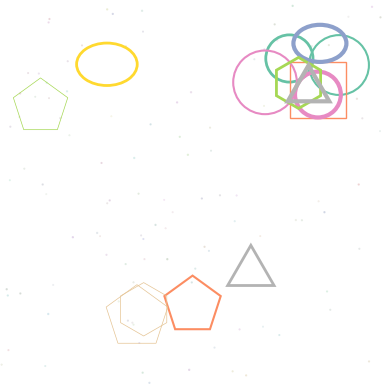[{"shape": "circle", "thickness": 1.5, "radius": 0.39, "center": [0.881, 0.831]}, {"shape": "circle", "thickness": 2, "radius": 0.31, "center": [0.752, 0.848]}, {"shape": "pentagon", "thickness": 1.5, "radius": 0.38, "center": [0.5, 0.207]}, {"shape": "square", "thickness": 1, "radius": 0.37, "center": [0.826, 0.766]}, {"shape": "oval", "thickness": 3, "radius": 0.34, "center": [0.831, 0.887]}, {"shape": "circle", "thickness": 1.5, "radius": 0.41, "center": [0.688, 0.786]}, {"shape": "circle", "thickness": 3, "radius": 0.3, "center": [0.826, 0.754]}, {"shape": "pentagon", "thickness": 0.5, "radius": 0.37, "center": [0.105, 0.723]}, {"shape": "hexagon", "thickness": 2, "radius": 0.33, "center": [0.775, 0.785]}, {"shape": "oval", "thickness": 2, "radius": 0.39, "center": [0.278, 0.833]}, {"shape": "pentagon", "thickness": 0.5, "radius": 0.42, "center": [0.356, 0.176]}, {"shape": "hexagon", "thickness": 0.5, "radius": 0.35, "center": [0.373, 0.197]}, {"shape": "triangle", "thickness": 3, "radius": 0.31, "center": [0.801, 0.768]}, {"shape": "triangle", "thickness": 2, "radius": 0.35, "center": [0.652, 0.293]}]